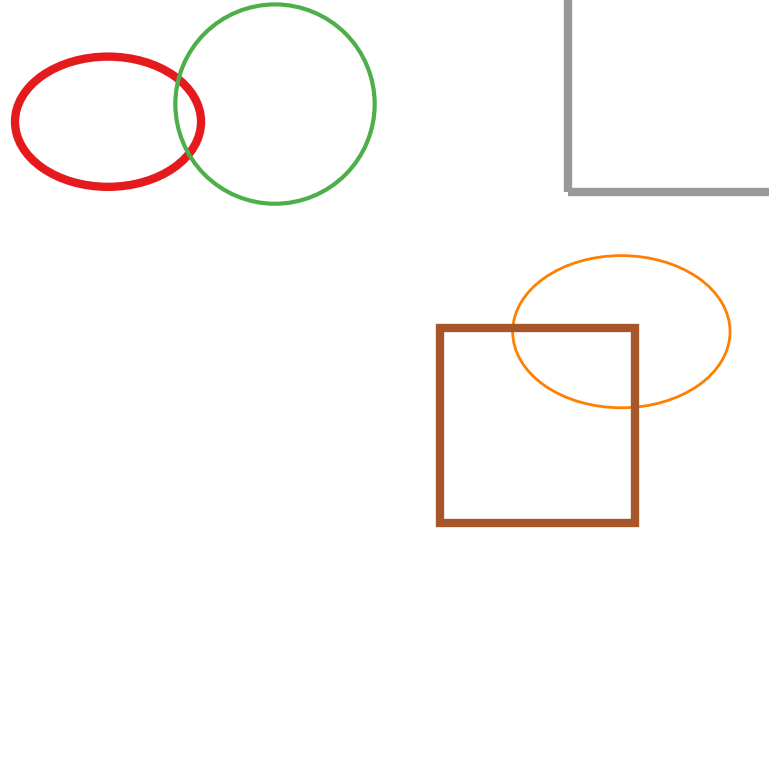[{"shape": "oval", "thickness": 3, "radius": 0.6, "center": [0.14, 0.842]}, {"shape": "circle", "thickness": 1.5, "radius": 0.65, "center": [0.357, 0.865]}, {"shape": "oval", "thickness": 1, "radius": 0.71, "center": [0.807, 0.569]}, {"shape": "square", "thickness": 3, "radius": 0.63, "center": [0.698, 0.447]}, {"shape": "square", "thickness": 3, "radius": 0.75, "center": [0.887, 0.9]}]